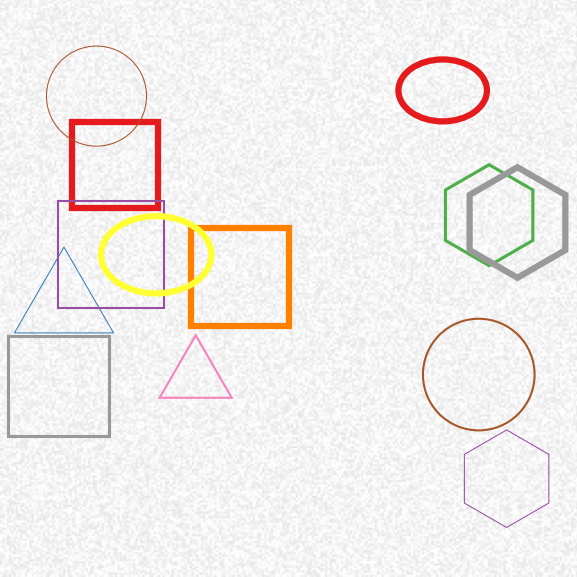[{"shape": "square", "thickness": 3, "radius": 0.37, "center": [0.199, 0.714]}, {"shape": "oval", "thickness": 3, "radius": 0.38, "center": [0.767, 0.843]}, {"shape": "triangle", "thickness": 0.5, "radius": 0.5, "center": [0.111, 0.472]}, {"shape": "hexagon", "thickness": 1.5, "radius": 0.44, "center": [0.847, 0.626]}, {"shape": "hexagon", "thickness": 0.5, "radius": 0.42, "center": [0.877, 0.17]}, {"shape": "square", "thickness": 1, "radius": 0.46, "center": [0.192, 0.558]}, {"shape": "square", "thickness": 3, "radius": 0.42, "center": [0.416, 0.52]}, {"shape": "oval", "thickness": 3, "radius": 0.48, "center": [0.27, 0.558]}, {"shape": "circle", "thickness": 0.5, "radius": 0.43, "center": [0.167, 0.833]}, {"shape": "circle", "thickness": 1, "radius": 0.48, "center": [0.829, 0.351]}, {"shape": "triangle", "thickness": 1, "radius": 0.36, "center": [0.339, 0.346]}, {"shape": "hexagon", "thickness": 3, "radius": 0.48, "center": [0.896, 0.614]}, {"shape": "square", "thickness": 1.5, "radius": 0.44, "center": [0.101, 0.331]}]